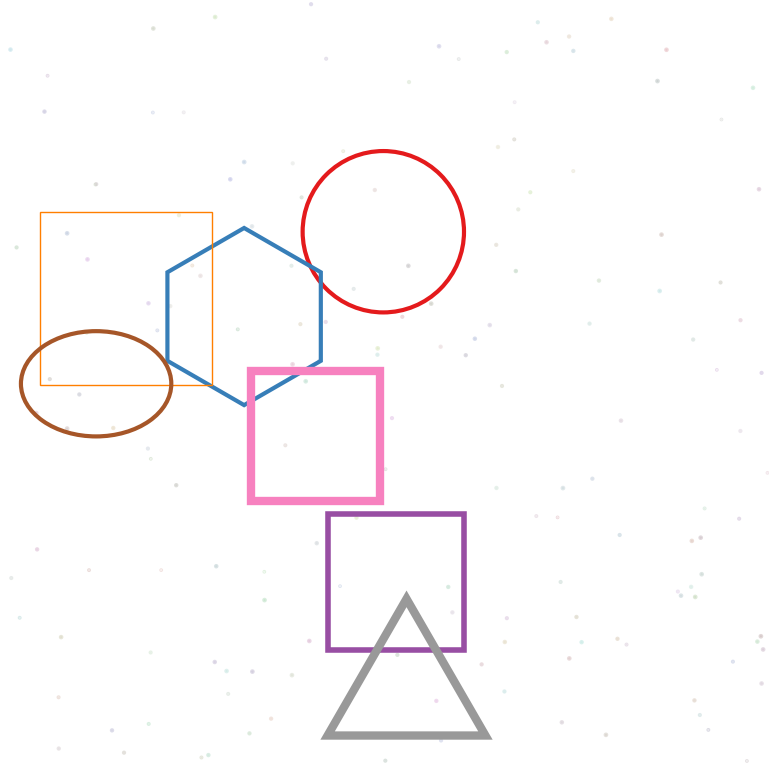[{"shape": "circle", "thickness": 1.5, "radius": 0.52, "center": [0.498, 0.699]}, {"shape": "hexagon", "thickness": 1.5, "radius": 0.58, "center": [0.317, 0.589]}, {"shape": "square", "thickness": 2, "radius": 0.44, "center": [0.514, 0.244]}, {"shape": "square", "thickness": 0.5, "radius": 0.56, "center": [0.164, 0.612]}, {"shape": "oval", "thickness": 1.5, "radius": 0.49, "center": [0.125, 0.502]}, {"shape": "square", "thickness": 3, "radius": 0.42, "center": [0.41, 0.434]}, {"shape": "triangle", "thickness": 3, "radius": 0.59, "center": [0.528, 0.104]}]